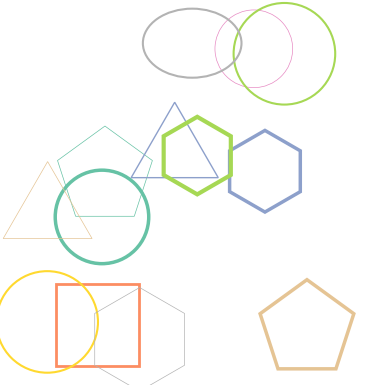[{"shape": "circle", "thickness": 2.5, "radius": 0.61, "center": [0.265, 0.437]}, {"shape": "pentagon", "thickness": 0.5, "radius": 0.65, "center": [0.273, 0.543]}, {"shape": "square", "thickness": 2, "radius": 0.54, "center": [0.253, 0.156]}, {"shape": "triangle", "thickness": 1, "radius": 0.65, "center": [0.454, 0.604]}, {"shape": "hexagon", "thickness": 2.5, "radius": 0.53, "center": [0.688, 0.555]}, {"shape": "circle", "thickness": 0.5, "radius": 0.5, "center": [0.659, 0.873]}, {"shape": "circle", "thickness": 1.5, "radius": 0.66, "center": [0.739, 0.86]}, {"shape": "hexagon", "thickness": 3, "radius": 0.5, "center": [0.512, 0.596]}, {"shape": "circle", "thickness": 1.5, "radius": 0.66, "center": [0.123, 0.164]}, {"shape": "pentagon", "thickness": 2.5, "radius": 0.64, "center": [0.797, 0.146]}, {"shape": "triangle", "thickness": 0.5, "radius": 0.67, "center": [0.124, 0.447]}, {"shape": "oval", "thickness": 1.5, "radius": 0.64, "center": [0.499, 0.888]}, {"shape": "hexagon", "thickness": 0.5, "radius": 0.67, "center": [0.363, 0.119]}]